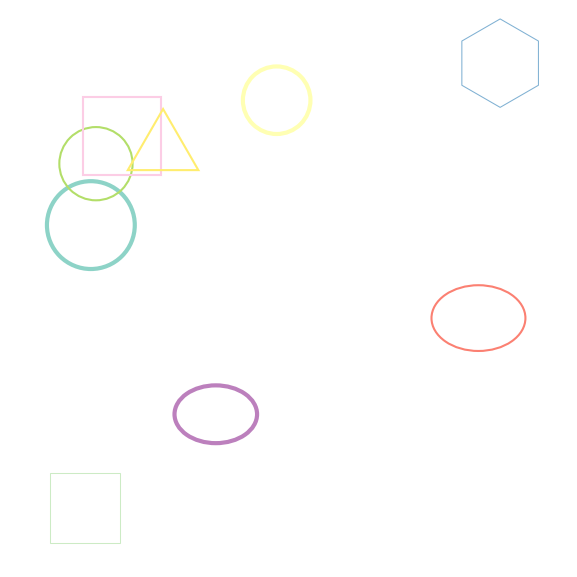[{"shape": "circle", "thickness": 2, "radius": 0.38, "center": [0.157, 0.609]}, {"shape": "circle", "thickness": 2, "radius": 0.29, "center": [0.479, 0.826]}, {"shape": "oval", "thickness": 1, "radius": 0.41, "center": [0.828, 0.448]}, {"shape": "hexagon", "thickness": 0.5, "radius": 0.38, "center": [0.866, 0.89]}, {"shape": "circle", "thickness": 1, "radius": 0.32, "center": [0.166, 0.716]}, {"shape": "square", "thickness": 1, "radius": 0.34, "center": [0.211, 0.763]}, {"shape": "oval", "thickness": 2, "radius": 0.36, "center": [0.374, 0.282]}, {"shape": "square", "thickness": 0.5, "radius": 0.3, "center": [0.147, 0.12]}, {"shape": "triangle", "thickness": 1, "radius": 0.35, "center": [0.282, 0.74]}]